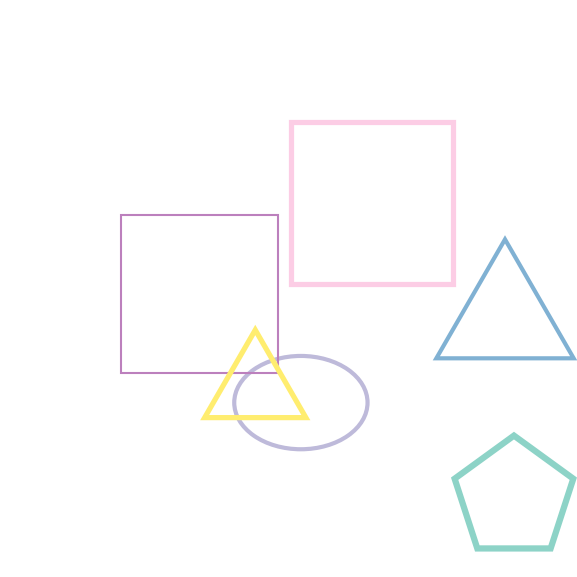[{"shape": "pentagon", "thickness": 3, "radius": 0.54, "center": [0.89, 0.137]}, {"shape": "oval", "thickness": 2, "radius": 0.58, "center": [0.521, 0.302]}, {"shape": "triangle", "thickness": 2, "radius": 0.69, "center": [0.874, 0.447]}, {"shape": "square", "thickness": 2.5, "radius": 0.7, "center": [0.644, 0.647]}, {"shape": "square", "thickness": 1, "radius": 0.68, "center": [0.345, 0.49]}, {"shape": "triangle", "thickness": 2.5, "radius": 0.51, "center": [0.442, 0.327]}]